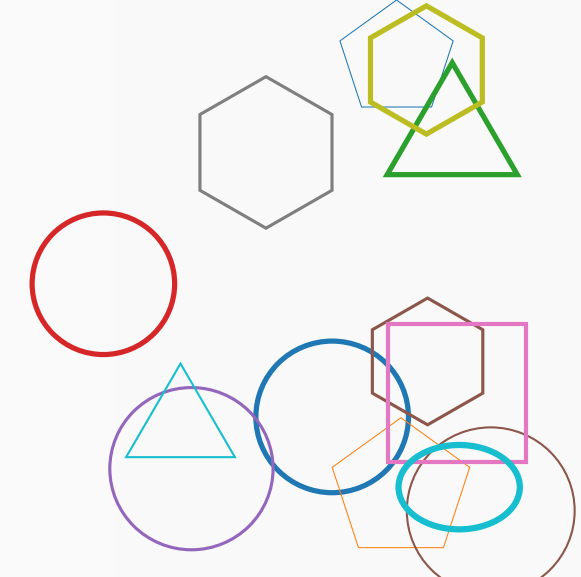[{"shape": "circle", "thickness": 2.5, "radius": 0.66, "center": [0.571, 0.277]}, {"shape": "pentagon", "thickness": 0.5, "radius": 0.51, "center": [0.682, 0.897]}, {"shape": "pentagon", "thickness": 0.5, "radius": 0.62, "center": [0.69, 0.151]}, {"shape": "triangle", "thickness": 2.5, "radius": 0.65, "center": [0.778, 0.761]}, {"shape": "circle", "thickness": 2.5, "radius": 0.61, "center": [0.178, 0.508]}, {"shape": "circle", "thickness": 1.5, "radius": 0.7, "center": [0.329, 0.188]}, {"shape": "hexagon", "thickness": 1.5, "radius": 0.55, "center": [0.736, 0.373]}, {"shape": "circle", "thickness": 1, "radius": 0.72, "center": [0.844, 0.115]}, {"shape": "square", "thickness": 2, "radius": 0.59, "center": [0.786, 0.319]}, {"shape": "hexagon", "thickness": 1.5, "radius": 0.66, "center": [0.458, 0.735]}, {"shape": "hexagon", "thickness": 2.5, "radius": 0.56, "center": [0.734, 0.878]}, {"shape": "triangle", "thickness": 1, "radius": 0.54, "center": [0.311, 0.262]}, {"shape": "oval", "thickness": 3, "radius": 0.52, "center": [0.79, 0.156]}]